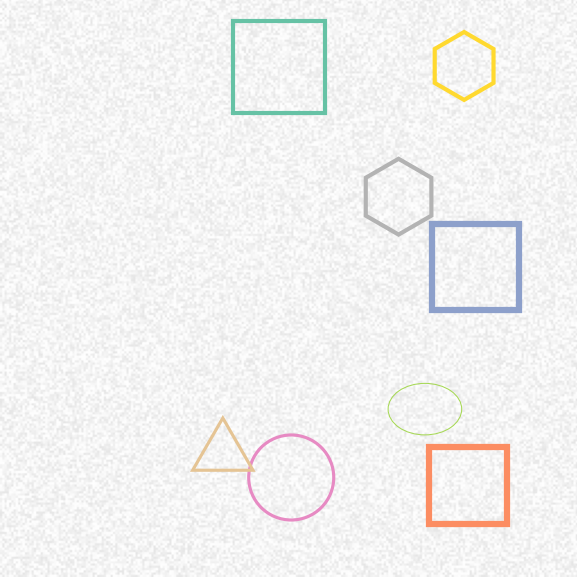[{"shape": "square", "thickness": 2, "radius": 0.4, "center": [0.483, 0.884]}, {"shape": "square", "thickness": 3, "radius": 0.34, "center": [0.81, 0.159]}, {"shape": "square", "thickness": 3, "radius": 0.38, "center": [0.824, 0.537]}, {"shape": "circle", "thickness": 1.5, "radius": 0.37, "center": [0.504, 0.172]}, {"shape": "oval", "thickness": 0.5, "radius": 0.32, "center": [0.736, 0.291]}, {"shape": "hexagon", "thickness": 2, "radius": 0.29, "center": [0.804, 0.885]}, {"shape": "triangle", "thickness": 1.5, "radius": 0.3, "center": [0.386, 0.215]}, {"shape": "hexagon", "thickness": 2, "radius": 0.33, "center": [0.69, 0.659]}]